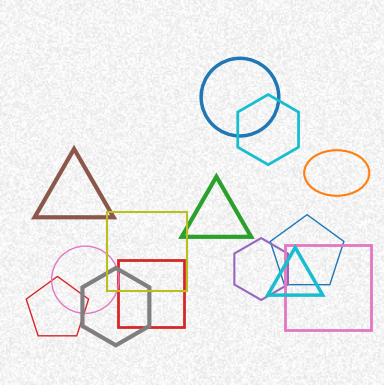[{"shape": "circle", "thickness": 2.5, "radius": 0.5, "center": [0.623, 0.748]}, {"shape": "pentagon", "thickness": 1, "radius": 0.5, "center": [0.798, 0.342]}, {"shape": "oval", "thickness": 1.5, "radius": 0.42, "center": [0.875, 0.551]}, {"shape": "triangle", "thickness": 3, "radius": 0.52, "center": [0.562, 0.437]}, {"shape": "square", "thickness": 2, "radius": 0.43, "center": [0.392, 0.237]}, {"shape": "pentagon", "thickness": 1, "radius": 0.43, "center": [0.149, 0.197]}, {"shape": "hexagon", "thickness": 1.5, "radius": 0.4, "center": [0.678, 0.301]}, {"shape": "triangle", "thickness": 3, "radius": 0.59, "center": [0.192, 0.495]}, {"shape": "circle", "thickness": 1, "radius": 0.44, "center": [0.221, 0.273]}, {"shape": "square", "thickness": 2, "radius": 0.56, "center": [0.852, 0.253]}, {"shape": "hexagon", "thickness": 3, "radius": 0.5, "center": [0.301, 0.203]}, {"shape": "square", "thickness": 1.5, "radius": 0.52, "center": [0.382, 0.347]}, {"shape": "hexagon", "thickness": 2, "radius": 0.46, "center": [0.697, 0.663]}, {"shape": "triangle", "thickness": 2.5, "radius": 0.41, "center": [0.767, 0.275]}]